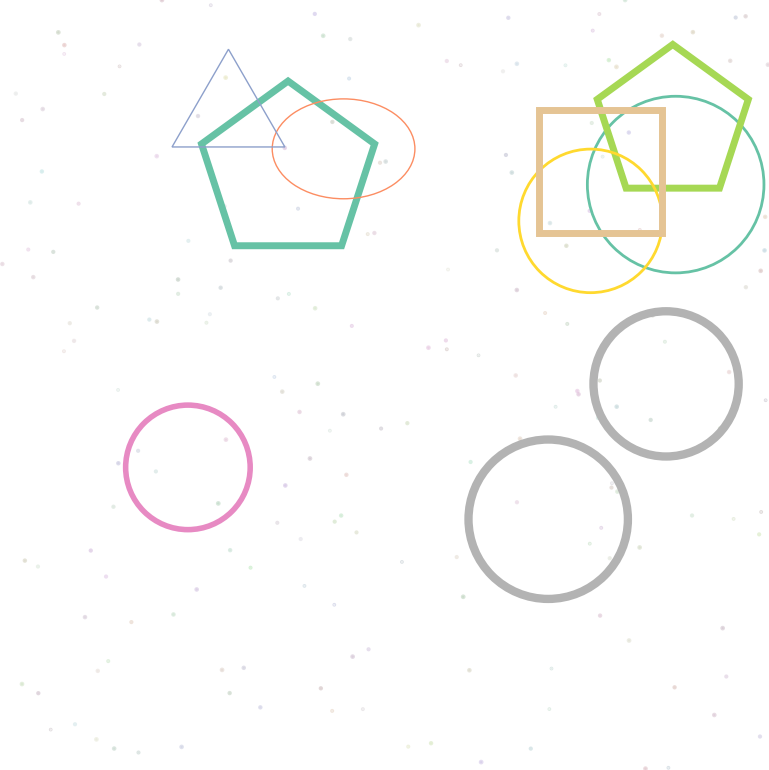[{"shape": "circle", "thickness": 1, "radius": 0.57, "center": [0.877, 0.76]}, {"shape": "pentagon", "thickness": 2.5, "radius": 0.59, "center": [0.374, 0.776]}, {"shape": "oval", "thickness": 0.5, "radius": 0.46, "center": [0.446, 0.807]}, {"shape": "triangle", "thickness": 0.5, "radius": 0.42, "center": [0.297, 0.851]}, {"shape": "circle", "thickness": 2, "radius": 0.4, "center": [0.244, 0.393]}, {"shape": "pentagon", "thickness": 2.5, "radius": 0.52, "center": [0.874, 0.839]}, {"shape": "circle", "thickness": 1, "radius": 0.47, "center": [0.767, 0.713]}, {"shape": "square", "thickness": 2.5, "radius": 0.4, "center": [0.78, 0.777]}, {"shape": "circle", "thickness": 3, "radius": 0.47, "center": [0.865, 0.501]}, {"shape": "circle", "thickness": 3, "radius": 0.52, "center": [0.712, 0.326]}]